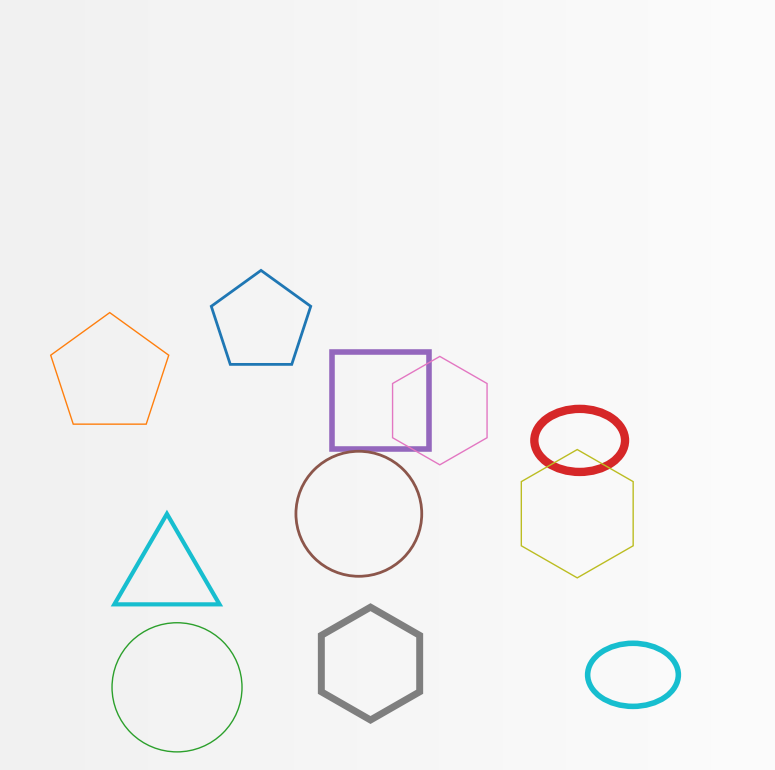[{"shape": "pentagon", "thickness": 1, "radius": 0.34, "center": [0.337, 0.581]}, {"shape": "pentagon", "thickness": 0.5, "radius": 0.4, "center": [0.142, 0.514]}, {"shape": "circle", "thickness": 0.5, "radius": 0.42, "center": [0.228, 0.107]}, {"shape": "oval", "thickness": 3, "radius": 0.29, "center": [0.748, 0.428]}, {"shape": "square", "thickness": 2, "radius": 0.31, "center": [0.491, 0.48]}, {"shape": "circle", "thickness": 1, "radius": 0.41, "center": [0.463, 0.333]}, {"shape": "hexagon", "thickness": 0.5, "radius": 0.35, "center": [0.568, 0.467]}, {"shape": "hexagon", "thickness": 2.5, "radius": 0.37, "center": [0.478, 0.138]}, {"shape": "hexagon", "thickness": 0.5, "radius": 0.42, "center": [0.745, 0.333]}, {"shape": "oval", "thickness": 2, "radius": 0.29, "center": [0.817, 0.124]}, {"shape": "triangle", "thickness": 1.5, "radius": 0.39, "center": [0.215, 0.254]}]